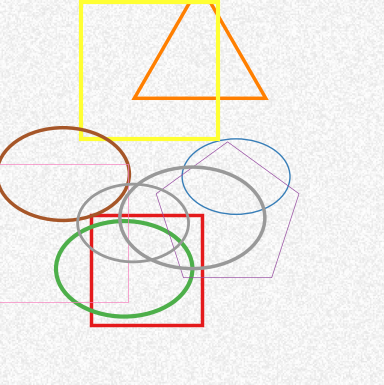[{"shape": "square", "thickness": 2.5, "radius": 0.72, "center": [0.381, 0.298]}, {"shape": "oval", "thickness": 1, "radius": 0.7, "center": [0.613, 0.541]}, {"shape": "oval", "thickness": 3, "radius": 0.89, "center": [0.323, 0.302]}, {"shape": "pentagon", "thickness": 0.5, "radius": 0.98, "center": [0.591, 0.437]}, {"shape": "triangle", "thickness": 2.5, "radius": 0.99, "center": [0.52, 0.843]}, {"shape": "square", "thickness": 3, "radius": 0.89, "center": [0.389, 0.817]}, {"shape": "oval", "thickness": 2.5, "radius": 0.86, "center": [0.164, 0.548]}, {"shape": "square", "thickness": 0.5, "radius": 0.89, "center": [0.153, 0.395]}, {"shape": "oval", "thickness": 2, "radius": 0.72, "center": [0.346, 0.421]}, {"shape": "oval", "thickness": 2.5, "radius": 0.94, "center": [0.5, 0.434]}]